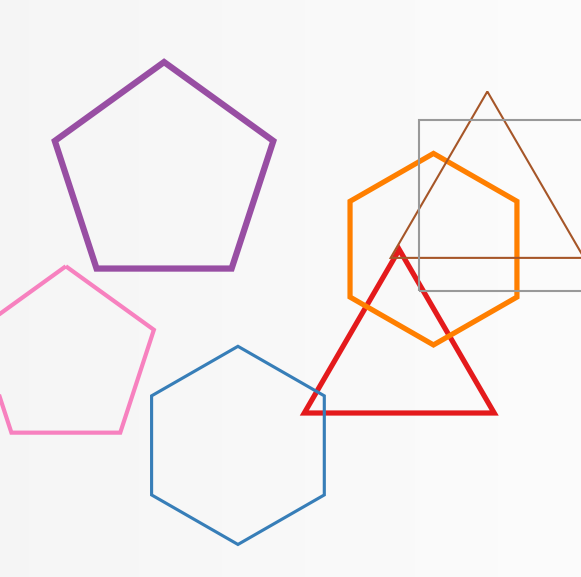[{"shape": "triangle", "thickness": 2.5, "radius": 0.94, "center": [0.687, 0.378]}, {"shape": "hexagon", "thickness": 1.5, "radius": 0.86, "center": [0.409, 0.228]}, {"shape": "pentagon", "thickness": 3, "radius": 0.99, "center": [0.282, 0.694]}, {"shape": "hexagon", "thickness": 2.5, "radius": 0.83, "center": [0.746, 0.568]}, {"shape": "triangle", "thickness": 1, "radius": 0.96, "center": [0.838, 0.649]}, {"shape": "pentagon", "thickness": 2, "radius": 0.8, "center": [0.113, 0.379]}, {"shape": "square", "thickness": 1, "radius": 0.74, "center": [0.869, 0.644]}]